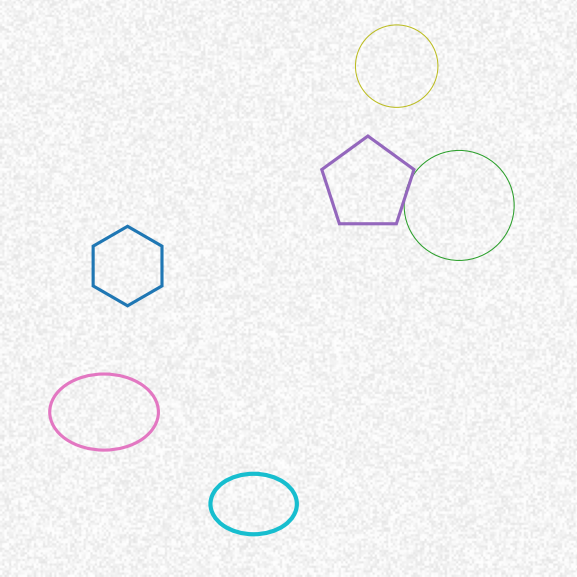[{"shape": "hexagon", "thickness": 1.5, "radius": 0.34, "center": [0.221, 0.538]}, {"shape": "circle", "thickness": 0.5, "radius": 0.48, "center": [0.795, 0.643]}, {"shape": "pentagon", "thickness": 1.5, "radius": 0.42, "center": [0.637, 0.68]}, {"shape": "oval", "thickness": 1.5, "radius": 0.47, "center": [0.18, 0.286]}, {"shape": "circle", "thickness": 0.5, "radius": 0.36, "center": [0.687, 0.885]}, {"shape": "oval", "thickness": 2, "radius": 0.37, "center": [0.439, 0.126]}]